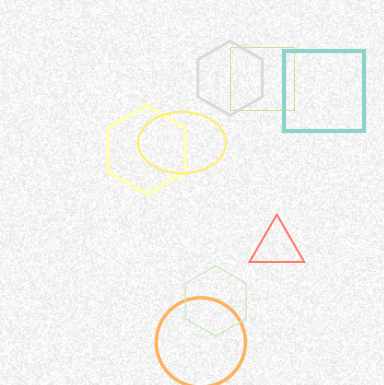[{"shape": "square", "thickness": 3, "radius": 0.53, "center": [0.842, 0.764]}, {"shape": "hexagon", "thickness": 2.5, "radius": 0.58, "center": [0.381, 0.611]}, {"shape": "triangle", "thickness": 1.5, "radius": 0.41, "center": [0.719, 0.361]}, {"shape": "circle", "thickness": 2.5, "radius": 0.58, "center": [0.522, 0.111]}, {"shape": "square", "thickness": 0.5, "radius": 0.41, "center": [0.681, 0.796]}, {"shape": "hexagon", "thickness": 2, "radius": 0.48, "center": [0.598, 0.797]}, {"shape": "hexagon", "thickness": 1, "radius": 0.46, "center": [0.56, 0.218]}, {"shape": "oval", "thickness": 1.5, "radius": 0.57, "center": [0.473, 0.629]}]